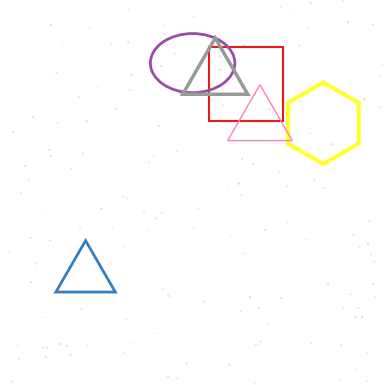[{"shape": "square", "thickness": 1.5, "radius": 0.48, "center": [0.639, 0.781]}, {"shape": "triangle", "thickness": 2, "radius": 0.45, "center": [0.222, 0.286]}, {"shape": "oval", "thickness": 2, "radius": 0.55, "center": [0.5, 0.836]}, {"shape": "hexagon", "thickness": 3, "radius": 0.53, "center": [0.84, 0.68]}, {"shape": "triangle", "thickness": 1, "radius": 0.48, "center": [0.675, 0.683]}, {"shape": "triangle", "thickness": 2.5, "radius": 0.49, "center": [0.559, 0.804]}]